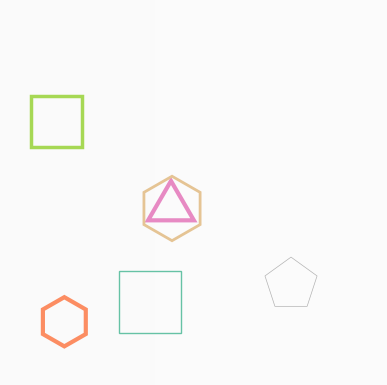[{"shape": "square", "thickness": 1, "radius": 0.4, "center": [0.387, 0.216]}, {"shape": "hexagon", "thickness": 3, "radius": 0.32, "center": [0.166, 0.164]}, {"shape": "triangle", "thickness": 3, "radius": 0.34, "center": [0.441, 0.462]}, {"shape": "square", "thickness": 2.5, "radius": 0.33, "center": [0.145, 0.685]}, {"shape": "hexagon", "thickness": 2, "radius": 0.42, "center": [0.444, 0.459]}, {"shape": "pentagon", "thickness": 0.5, "radius": 0.35, "center": [0.751, 0.261]}]